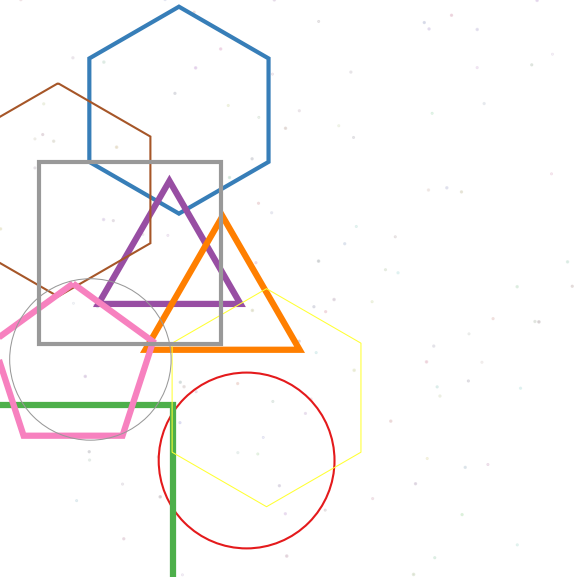[{"shape": "circle", "thickness": 1, "radius": 0.76, "center": [0.427, 0.202]}, {"shape": "hexagon", "thickness": 2, "radius": 0.9, "center": [0.31, 0.808]}, {"shape": "square", "thickness": 3, "radius": 0.89, "center": [0.121, 0.12]}, {"shape": "triangle", "thickness": 3, "radius": 0.71, "center": [0.293, 0.544]}, {"shape": "triangle", "thickness": 3, "radius": 0.77, "center": [0.385, 0.471]}, {"shape": "hexagon", "thickness": 0.5, "radius": 0.94, "center": [0.462, 0.31]}, {"shape": "hexagon", "thickness": 1, "radius": 0.92, "center": [0.101, 0.67]}, {"shape": "pentagon", "thickness": 3, "radius": 0.73, "center": [0.126, 0.363]}, {"shape": "square", "thickness": 2, "radius": 0.79, "center": [0.225, 0.561]}, {"shape": "circle", "thickness": 0.5, "radius": 0.7, "center": [0.157, 0.377]}]